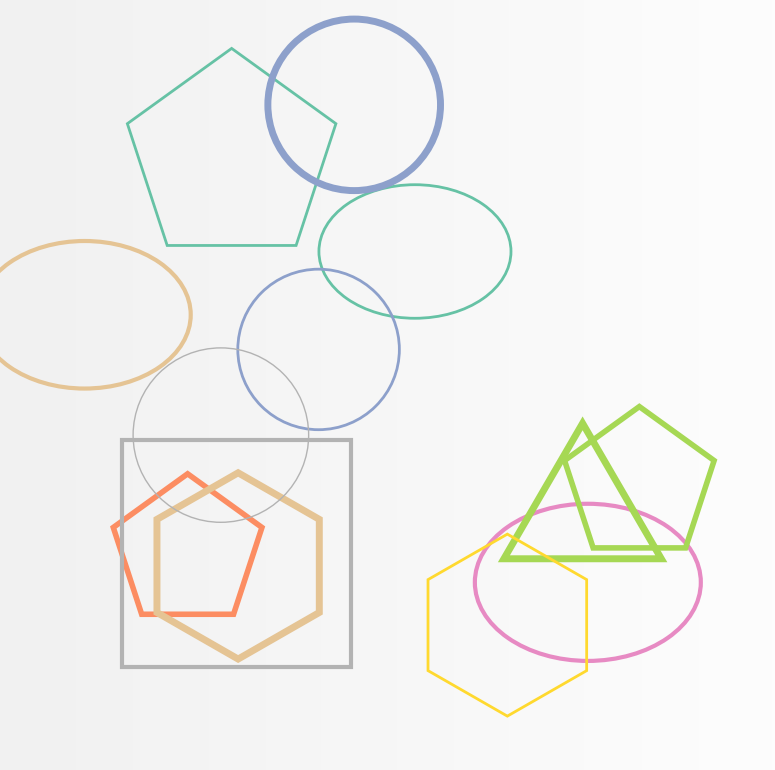[{"shape": "oval", "thickness": 1, "radius": 0.62, "center": [0.535, 0.673]}, {"shape": "pentagon", "thickness": 1, "radius": 0.71, "center": [0.299, 0.796]}, {"shape": "pentagon", "thickness": 2, "radius": 0.5, "center": [0.242, 0.284]}, {"shape": "circle", "thickness": 2.5, "radius": 0.56, "center": [0.457, 0.864]}, {"shape": "circle", "thickness": 1, "radius": 0.52, "center": [0.411, 0.546]}, {"shape": "oval", "thickness": 1.5, "radius": 0.73, "center": [0.759, 0.244]}, {"shape": "triangle", "thickness": 2.5, "radius": 0.59, "center": [0.752, 0.333]}, {"shape": "pentagon", "thickness": 2, "radius": 0.51, "center": [0.825, 0.371]}, {"shape": "hexagon", "thickness": 1, "radius": 0.59, "center": [0.655, 0.188]}, {"shape": "hexagon", "thickness": 2.5, "radius": 0.6, "center": [0.307, 0.265]}, {"shape": "oval", "thickness": 1.5, "radius": 0.68, "center": [0.109, 0.591]}, {"shape": "square", "thickness": 1.5, "radius": 0.74, "center": [0.305, 0.281]}, {"shape": "circle", "thickness": 0.5, "radius": 0.57, "center": [0.285, 0.435]}]